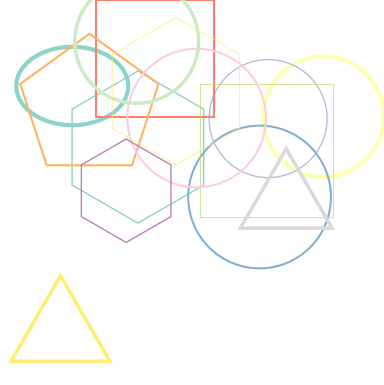[{"shape": "hexagon", "thickness": 1, "radius": 0.99, "center": [0.358, 0.618]}, {"shape": "oval", "thickness": 3, "radius": 0.73, "center": [0.188, 0.777]}, {"shape": "circle", "thickness": 3, "radius": 0.78, "center": [0.84, 0.697]}, {"shape": "circle", "thickness": 1, "radius": 0.77, "center": [0.696, 0.692]}, {"shape": "square", "thickness": 1.5, "radius": 0.76, "center": [0.402, 0.848]}, {"shape": "circle", "thickness": 1.5, "radius": 0.93, "center": [0.674, 0.488]}, {"shape": "pentagon", "thickness": 1.5, "radius": 0.94, "center": [0.232, 0.723]}, {"shape": "square", "thickness": 0.5, "radius": 0.86, "center": [0.693, 0.608]}, {"shape": "circle", "thickness": 1.5, "radius": 0.9, "center": [0.511, 0.693]}, {"shape": "triangle", "thickness": 2.5, "radius": 0.69, "center": [0.743, 0.476]}, {"shape": "hexagon", "thickness": 1, "radius": 0.67, "center": [0.328, 0.505]}, {"shape": "circle", "thickness": 2.5, "radius": 0.8, "center": [0.355, 0.893]}, {"shape": "triangle", "thickness": 2.5, "radius": 0.74, "center": [0.157, 0.136]}, {"shape": "hexagon", "thickness": 0.5, "radius": 0.96, "center": [0.457, 0.763]}]